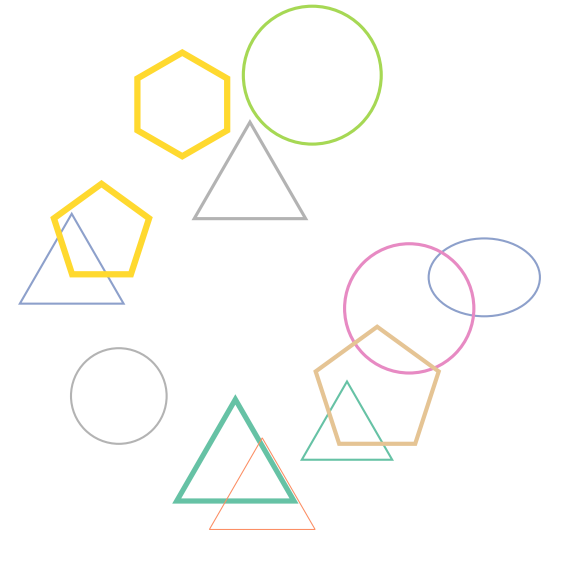[{"shape": "triangle", "thickness": 1, "radius": 0.45, "center": [0.601, 0.248]}, {"shape": "triangle", "thickness": 2.5, "radius": 0.59, "center": [0.408, 0.19]}, {"shape": "triangle", "thickness": 0.5, "radius": 0.53, "center": [0.454, 0.135]}, {"shape": "oval", "thickness": 1, "radius": 0.48, "center": [0.839, 0.519]}, {"shape": "triangle", "thickness": 1, "radius": 0.52, "center": [0.124, 0.525]}, {"shape": "circle", "thickness": 1.5, "radius": 0.56, "center": [0.709, 0.465]}, {"shape": "circle", "thickness": 1.5, "radius": 0.6, "center": [0.541, 0.869]}, {"shape": "pentagon", "thickness": 3, "radius": 0.43, "center": [0.176, 0.594]}, {"shape": "hexagon", "thickness": 3, "radius": 0.45, "center": [0.316, 0.818]}, {"shape": "pentagon", "thickness": 2, "radius": 0.56, "center": [0.653, 0.321]}, {"shape": "triangle", "thickness": 1.5, "radius": 0.56, "center": [0.433, 0.676]}, {"shape": "circle", "thickness": 1, "radius": 0.41, "center": [0.206, 0.313]}]